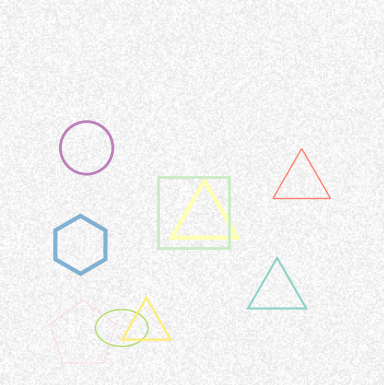[{"shape": "triangle", "thickness": 1.5, "radius": 0.44, "center": [0.72, 0.242]}, {"shape": "triangle", "thickness": 3, "radius": 0.49, "center": [0.531, 0.432]}, {"shape": "triangle", "thickness": 1, "radius": 0.43, "center": [0.784, 0.528]}, {"shape": "hexagon", "thickness": 3, "radius": 0.38, "center": [0.209, 0.364]}, {"shape": "oval", "thickness": 1, "radius": 0.34, "center": [0.316, 0.148]}, {"shape": "pentagon", "thickness": 0.5, "radius": 0.45, "center": [0.216, 0.13]}, {"shape": "circle", "thickness": 2, "radius": 0.34, "center": [0.225, 0.616]}, {"shape": "square", "thickness": 2, "radius": 0.46, "center": [0.503, 0.448]}, {"shape": "triangle", "thickness": 1.5, "radius": 0.36, "center": [0.38, 0.154]}]